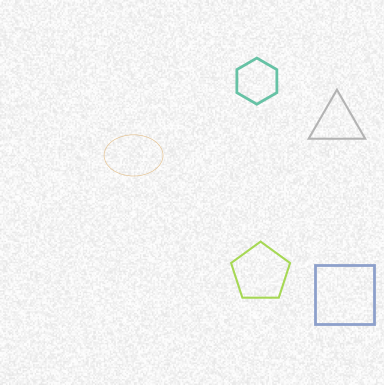[{"shape": "hexagon", "thickness": 2, "radius": 0.3, "center": [0.667, 0.789]}, {"shape": "square", "thickness": 2, "radius": 0.38, "center": [0.894, 0.235]}, {"shape": "pentagon", "thickness": 1.5, "radius": 0.4, "center": [0.677, 0.292]}, {"shape": "oval", "thickness": 0.5, "radius": 0.38, "center": [0.347, 0.596]}, {"shape": "triangle", "thickness": 1.5, "radius": 0.42, "center": [0.875, 0.682]}]